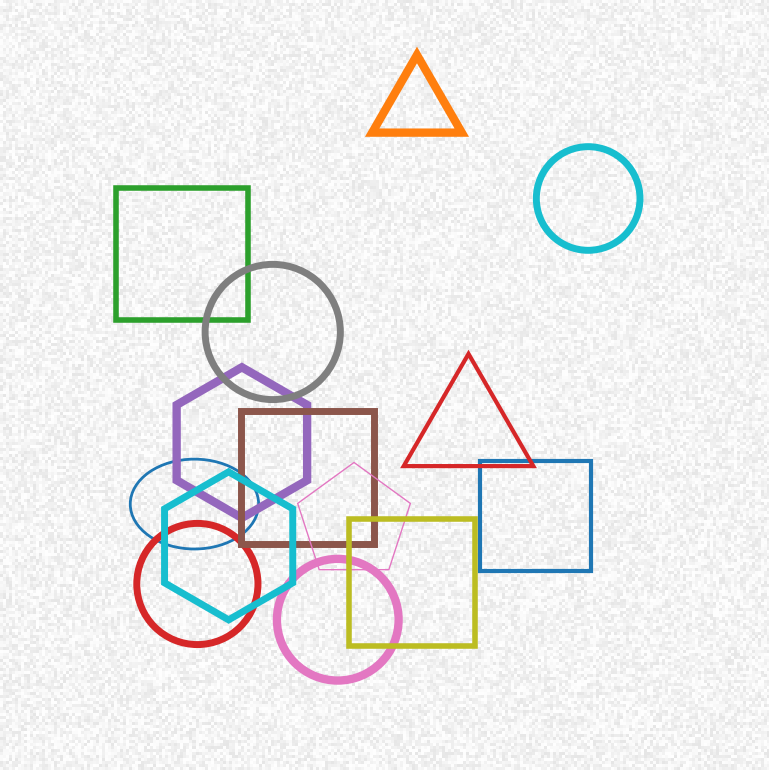[{"shape": "oval", "thickness": 1, "radius": 0.42, "center": [0.253, 0.345]}, {"shape": "square", "thickness": 1.5, "radius": 0.36, "center": [0.695, 0.33]}, {"shape": "triangle", "thickness": 3, "radius": 0.34, "center": [0.542, 0.861]}, {"shape": "square", "thickness": 2, "radius": 0.43, "center": [0.237, 0.67]}, {"shape": "triangle", "thickness": 1.5, "radius": 0.49, "center": [0.608, 0.443]}, {"shape": "circle", "thickness": 2.5, "radius": 0.39, "center": [0.256, 0.242]}, {"shape": "hexagon", "thickness": 3, "radius": 0.49, "center": [0.314, 0.425]}, {"shape": "square", "thickness": 2.5, "radius": 0.43, "center": [0.399, 0.38]}, {"shape": "circle", "thickness": 3, "radius": 0.4, "center": [0.439, 0.195]}, {"shape": "pentagon", "thickness": 0.5, "radius": 0.38, "center": [0.46, 0.322]}, {"shape": "circle", "thickness": 2.5, "radius": 0.44, "center": [0.354, 0.569]}, {"shape": "square", "thickness": 2, "radius": 0.41, "center": [0.535, 0.243]}, {"shape": "hexagon", "thickness": 2.5, "radius": 0.48, "center": [0.297, 0.291]}, {"shape": "circle", "thickness": 2.5, "radius": 0.34, "center": [0.764, 0.742]}]